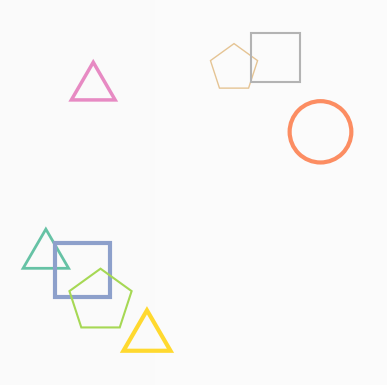[{"shape": "triangle", "thickness": 2, "radius": 0.34, "center": [0.118, 0.337]}, {"shape": "circle", "thickness": 3, "radius": 0.4, "center": [0.827, 0.658]}, {"shape": "square", "thickness": 3, "radius": 0.35, "center": [0.213, 0.298]}, {"shape": "triangle", "thickness": 2.5, "radius": 0.33, "center": [0.241, 0.773]}, {"shape": "pentagon", "thickness": 1.5, "radius": 0.42, "center": [0.259, 0.218]}, {"shape": "triangle", "thickness": 3, "radius": 0.35, "center": [0.379, 0.124]}, {"shape": "pentagon", "thickness": 1, "radius": 0.32, "center": [0.604, 0.823]}, {"shape": "square", "thickness": 1.5, "radius": 0.32, "center": [0.711, 0.85]}]